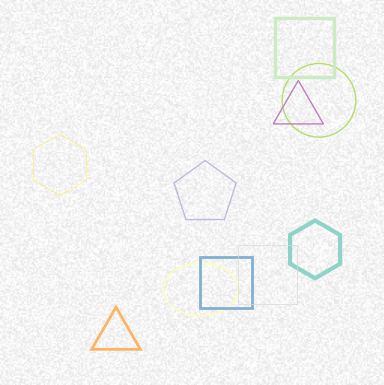[{"shape": "hexagon", "thickness": 3, "radius": 0.38, "center": [0.818, 0.352]}, {"shape": "oval", "thickness": 1, "radius": 0.49, "center": [0.521, 0.248]}, {"shape": "pentagon", "thickness": 1, "radius": 0.42, "center": [0.533, 0.498]}, {"shape": "square", "thickness": 2, "radius": 0.34, "center": [0.587, 0.266]}, {"shape": "triangle", "thickness": 2, "radius": 0.37, "center": [0.301, 0.129]}, {"shape": "circle", "thickness": 1, "radius": 0.48, "center": [0.829, 0.739]}, {"shape": "square", "thickness": 0.5, "radius": 0.38, "center": [0.695, 0.288]}, {"shape": "triangle", "thickness": 1, "radius": 0.38, "center": [0.775, 0.716]}, {"shape": "square", "thickness": 2.5, "radius": 0.38, "center": [0.791, 0.877]}, {"shape": "hexagon", "thickness": 0.5, "radius": 0.4, "center": [0.156, 0.572]}]